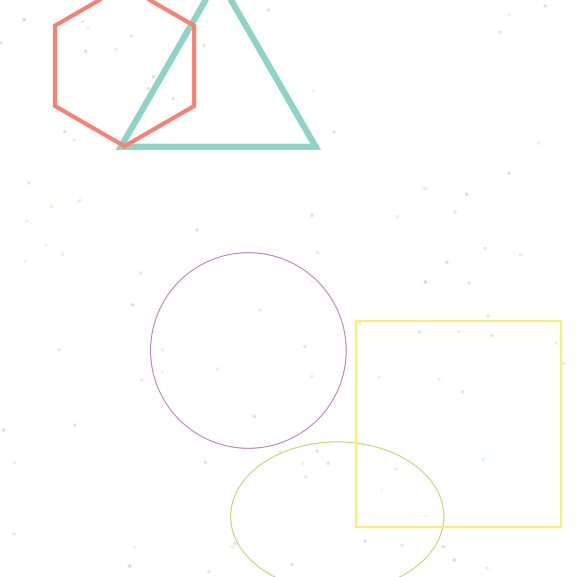[{"shape": "triangle", "thickness": 3, "radius": 0.97, "center": [0.378, 0.842]}, {"shape": "hexagon", "thickness": 2, "radius": 0.7, "center": [0.216, 0.885]}, {"shape": "oval", "thickness": 0.5, "radius": 0.92, "center": [0.584, 0.105]}, {"shape": "circle", "thickness": 0.5, "radius": 0.85, "center": [0.43, 0.392]}, {"shape": "square", "thickness": 1, "radius": 0.89, "center": [0.794, 0.265]}]